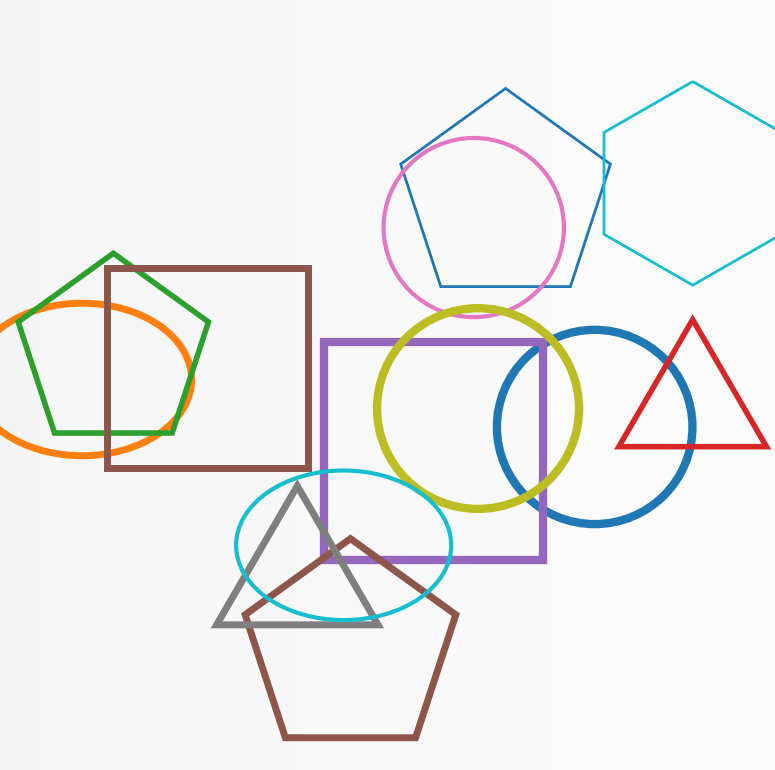[{"shape": "circle", "thickness": 3, "radius": 0.63, "center": [0.767, 0.445]}, {"shape": "pentagon", "thickness": 1, "radius": 0.71, "center": [0.652, 0.743]}, {"shape": "oval", "thickness": 2.5, "radius": 0.71, "center": [0.106, 0.507]}, {"shape": "pentagon", "thickness": 2, "radius": 0.65, "center": [0.146, 0.542]}, {"shape": "triangle", "thickness": 2, "radius": 0.55, "center": [0.894, 0.475]}, {"shape": "square", "thickness": 3, "radius": 0.71, "center": [0.56, 0.414]}, {"shape": "square", "thickness": 2.5, "radius": 0.65, "center": [0.268, 0.521]}, {"shape": "pentagon", "thickness": 2.5, "radius": 0.71, "center": [0.452, 0.158]}, {"shape": "circle", "thickness": 1.5, "radius": 0.58, "center": [0.611, 0.704]}, {"shape": "triangle", "thickness": 2.5, "radius": 0.6, "center": [0.384, 0.249]}, {"shape": "circle", "thickness": 3, "radius": 0.65, "center": [0.617, 0.469]}, {"shape": "oval", "thickness": 1.5, "radius": 0.69, "center": [0.443, 0.292]}, {"shape": "hexagon", "thickness": 1, "radius": 0.66, "center": [0.894, 0.762]}]